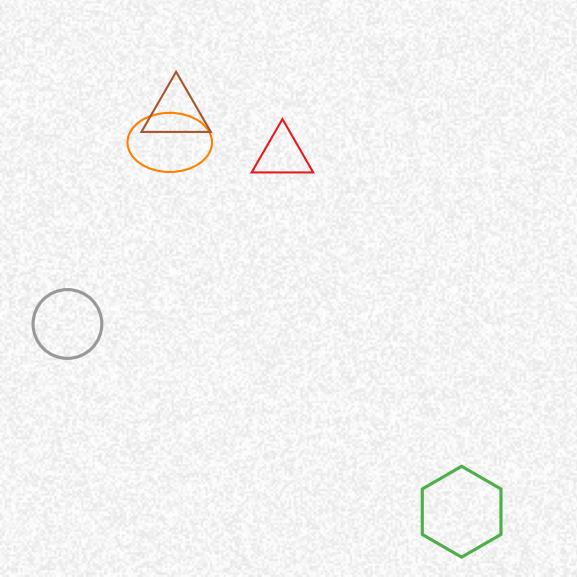[{"shape": "triangle", "thickness": 1, "radius": 0.31, "center": [0.489, 0.731]}, {"shape": "hexagon", "thickness": 1.5, "radius": 0.39, "center": [0.799, 0.113]}, {"shape": "oval", "thickness": 1, "radius": 0.37, "center": [0.294, 0.753]}, {"shape": "triangle", "thickness": 1, "radius": 0.35, "center": [0.305, 0.805]}, {"shape": "circle", "thickness": 1.5, "radius": 0.3, "center": [0.117, 0.438]}]